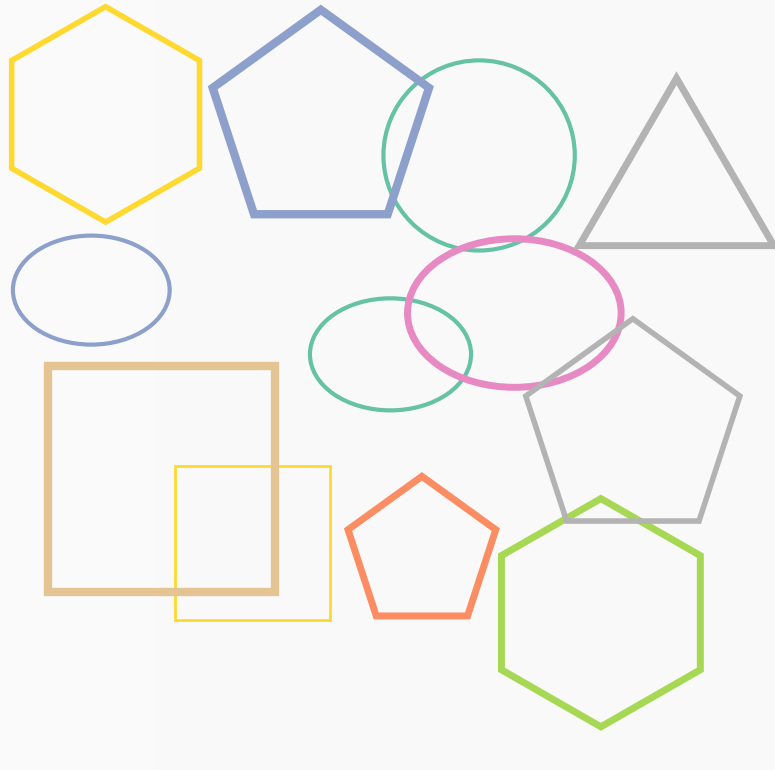[{"shape": "circle", "thickness": 1.5, "radius": 0.62, "center": [0.618, 0.798]}, {"shape": "oval", "thickness": 1.5, "radius": 0.52, "center": [0.504, 0.54]}, {"shape": "pentagon", "thickness": 2.5, "radius": 0.5, "center": [0.544, 0.281]}, {"shape": "oval", "thickness": 1.5, "radius": 0.51, "center": [0.118, 0.623]}, {"shape": "pentagon", "thickness": 3, "radius": 0.73, "center": [0.414, 0.841]}, {"shape": "oval", "thickness": 2.5, "radius": 0.69, "center": [0.664, 0.593]}, {"shape": "hexagon", "thickness": 2.5, "radius": 0.74, "center": [0.775, 0.204]}, {"shape": "square", "thickness": 1, "radius": 0.5, "center": [0.326, 0.294]}, {"shape": "hexagon", "thickness": 2, "radius": 0.7, "center": [0.136, 0.851]}, {"shape": "square", "thickness": 3, "radius": 0.73, "center": [0.209, 0.378]}, {"shape": "pentagon", "thickness": 2, "radius": 0.73, "center": [0.817, 0.441]}, {"shape": "triangle", "thickness": 2.5, "radius": 0.72, "center": [0.873, 0.753]}]